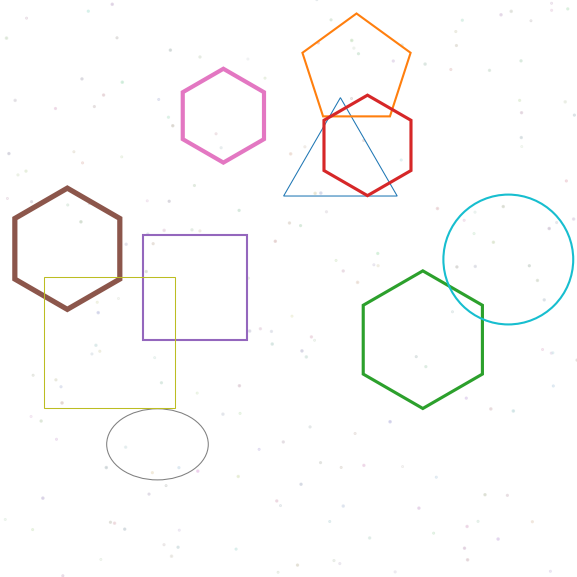[{"shape": "triangle", "thickness": 0.5, "radius": 0.57, "center": [0.589, 0.716]}, {"shape": "pentagon", "thickness": 1, "radius": 0.49, "center": [0.617, 0.877]}, {"shape": "hexagon", "thickness": 1.5, "radius": 0.6, "center": [0.732, 0.411]}, {"shape": "hexagon", "thickness": 1.5, "radius": 0.43, "center": [0.636, 0.747]}, {"shape": "square", "thickness": 1, "radius": 0.45, "center": [0.337, 0.501]}, {"shape": "hexagon", "thickness": 2.5, "radius": 0.52, "center": [0.117, 0.568]}, {"shape": "hexagon", "thickness": 2, "radius": 0.41, "center": [0.387, 0.799]}, {"shape": "oval", "thickness": 0.5, "radius": 0.44, "center": [0.273, 0.23]}, {"shape": "square", "thickness": 0.5, "radius": 0.57, "center": [0.19, 0.406]}, {"shape": "circle", "thickness": 1, "radius": 0.56, "center": [0.88, 0.55]}]